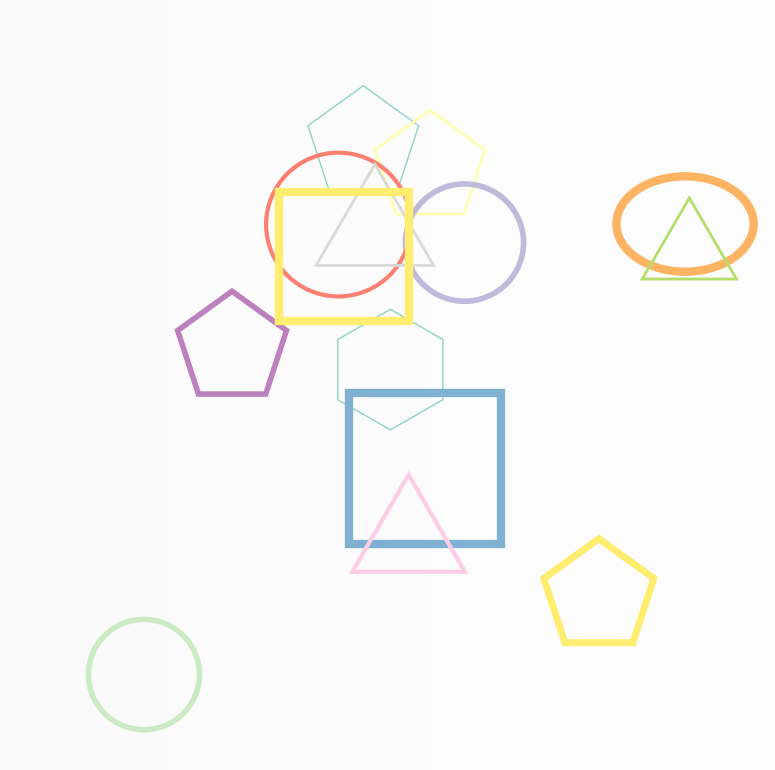[{"shape": "pentagon", "thickness": 0.5, "radius": 0.38, "center": [0.469, 0.814]}, {"shape": "hexagon", "thickness": 0.5, "radius": 0.39, "center": [0.504, 0.52]}, {"shape": "pentagon", "thickness": 1, "radius": 0.37, "center": [0.555, 0.782]}, {"shape": "circle", "thickness": 2, "radius": 0.38, "center": [0.599, 0.685]}, {"shape": "circle", "thickness": 1.5, "radius": 0.47, "center": [0.437, 0.708]}, {"shape": "square", "thickness": 3, "radius": 0.49, "center": [0.548, 0.391]}, {"shape": "oval", "thickness": 3, "radius": 0.44, "center": [0.884, 0.709]}, {"shape": "triangle", "thickness": 1, "radius": 0.35, "center": [0.89, 0.673]}, {"shape": "triangle", "thickness": 1.5, "radius": 0.42, "center": [0.527, 0.299]}, {"shape": "triangle", "thickness": 1, "radius": 0.44, "center": [0.484, 0.699]}, {"shape": "pentagon", "thickness": 2, "radius": 0.37, "center": [0.299, 0.548]}, {"shape": "circle", "thickness": 2, "radius": 0.36, "center": [0.186, 0.124]}, {"shape": "pentagon", "thickness": 2.5, "radius": 0.37, "center": [0.773, 0.226]}, {"shape": "square", "thickness": 3, "radius": 0.42, "center": [0.444, 0.666]}]